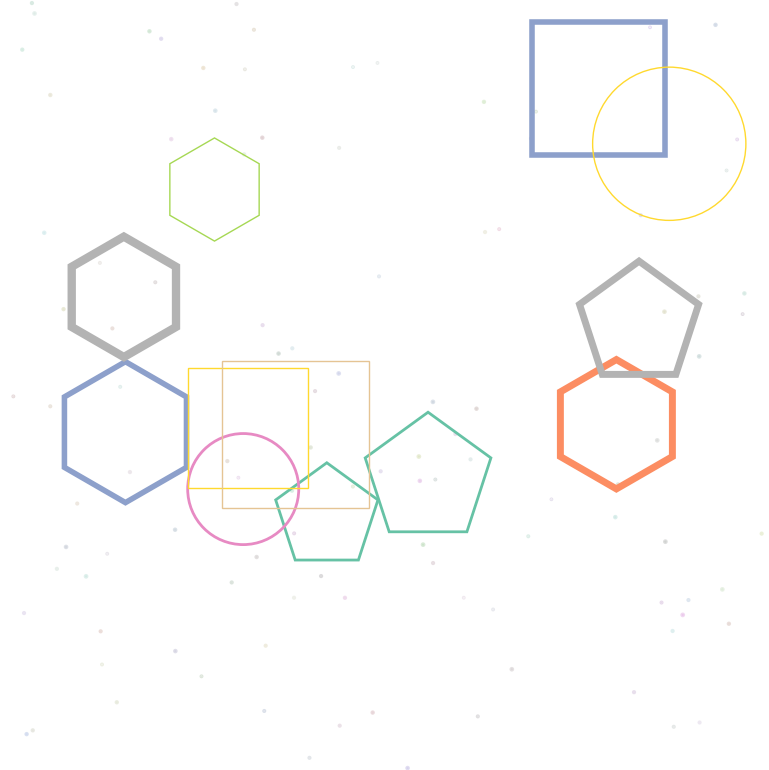[{"shape": "pentagon", "thickness": 1, "radius": 0.35, "center": [0.424, 0.329]}, {"shape": "pentagon", "thickness": 1, "radius": 0.43, "center": [0.556, 0.379]}, {"shape": "hexagon", "thickness": 2.5, "radius": 0.42, "center": [0.801, 0.449]}, {"shape": "hexagon", "thickness": 2, "radius": 0.46, "center": [0.163, 0.439]}, {"shape": "square", "thickness": 2, "radius": 0.43, "center": [0.777, 0.885]}, {"shape": "circle", "thickness": 1, "radius": 0.36, "center": [0.316, 0.365]}, {"shape": "hexagon", "thickness": 0.5, "radius": 0.33, "center": [0.279, 0.754]}, {"shape": "circle", "thickness": 0.5, "radius": 0.5, "center": [0.869, 0.813]}, {"shape": "square", "thickness": 0.5, "radius": 0.39, "center": [0.322, 0.444]}, {"shape": "square", "thickness": 0.5, "radius": 0.48, "center": [0.384, 0.435]}, {"shape": "pentagon", "thickness": 2.5, "radius": 0.41, "center": [0.83, 0.58]}, {"shape": "hexagon", "thickness": 3, "radius": 0.39, "center": [0.161, 0.614]}]